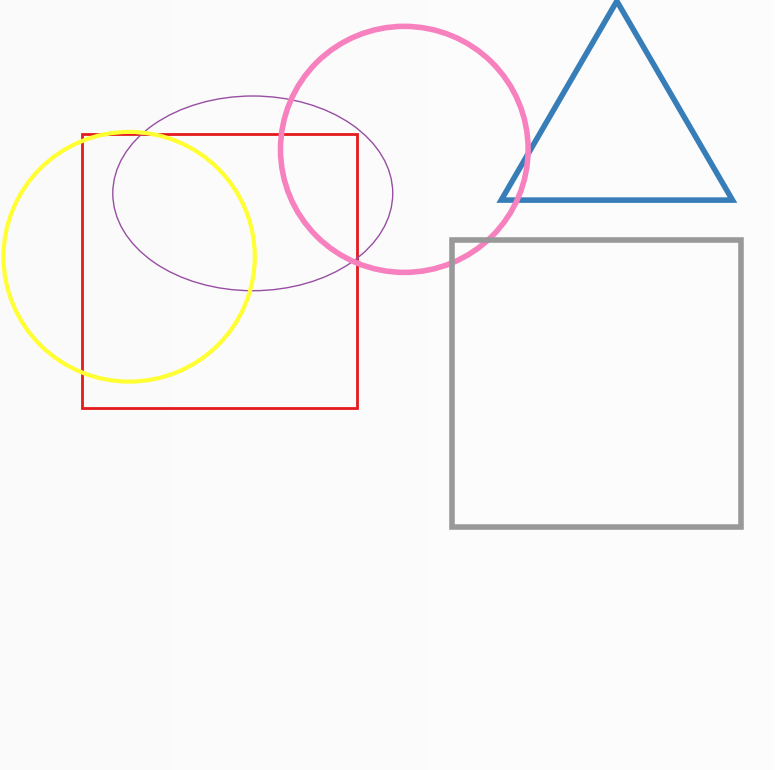[{"shape": "square", "thickness": 1, "radius": 0.89, "center": [0.283, 0.648]}, {"shape": "triangle", "thickness": 2, "radius": 0.86, "center": [0.796, 0.826]}, {"shape": "oval", "thickness": 0.5, "radius": 0.9, "center": [0.326, 0.749]}, {"shape": "circle", "thickness": 1.5, "radius": 0.81, "center": [0.167, 0.667]}, {"shape": "circle", "thickness": 2, "radius": 0.8, "center": [0.522, 0.806]}, {"shape": "square", "thickness": 2, "radius": 0.93, "center": [0.769, 0.502]}]